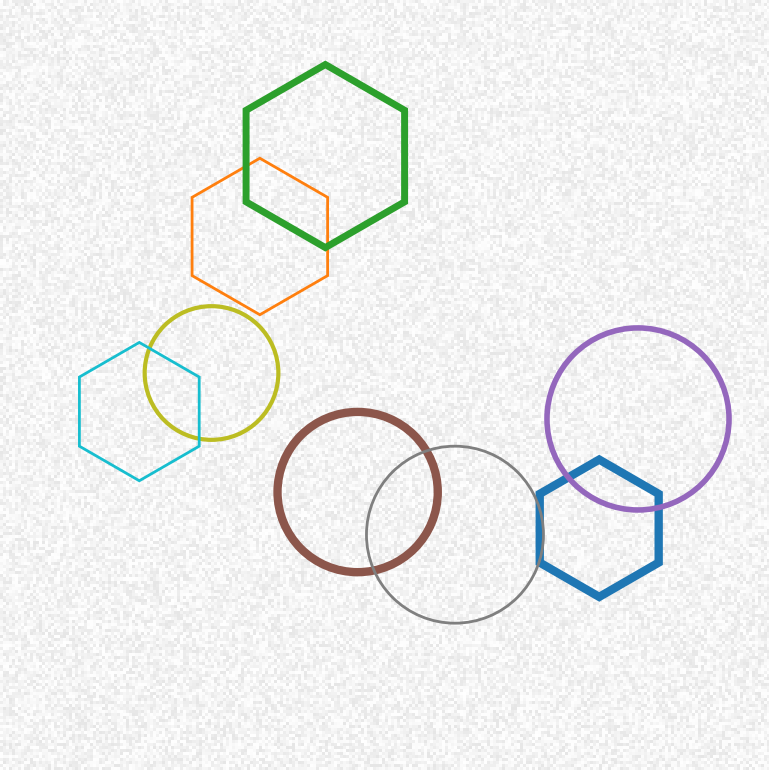[{"shape": "hexagon", "thickness": 3, "radius": 0.45, "center": [0.778, 0.314]}, {"shape": "hexagon", "thickness": 1, "radius": 0.51, "center": [0.337, 0.693]}, {"shape": "hexagon", "thickness": 2.5, "radius": 0.59, "center": [0.423, 0.797]}, {"shape": "circle", "thickness": 2, "radius": 0.59, "center": [0.829, 0.456]}, {"shape": "circle", "thickness": 3, "radius": 0.52, "center": [0.464, 0.361]}, {"shape": "circle", "thickness": 1, "radius": 0.57, "center": [0.591, 0.306]}, {"shape": "circle", "thickness": 1.5, "radius": 0.43, "center": [0.275, 0.516]}, {"shape": "hexagon", "thickness": 1, "radius": 0.45, "center": [0.181, 0.465]}]